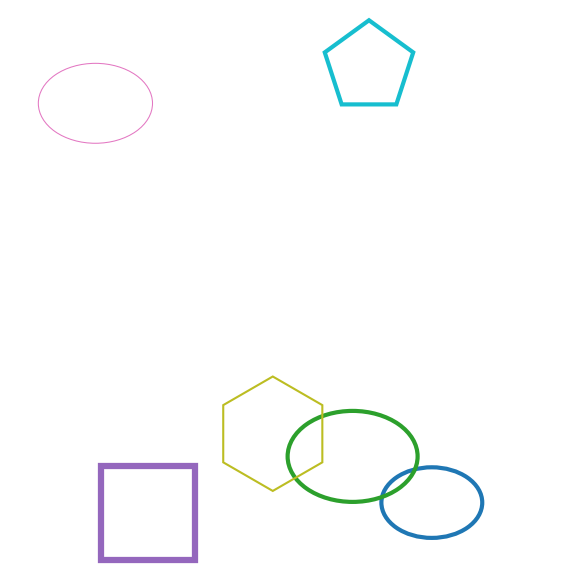[{"shape": "oval", "thickness": 2, "radius": 0.44, "center": [0.748, 0.129]}, {"shape": "oval", "thickness": 2, "radius": 0.56, "center": [0.611, 0.209]}, {"shape": "square", "thickness": 3, "radius": 0.41, "center": [0.256, 0.111]}, {"shape": "oval", "thickness": 0.5, "radius": 0.49, "center": [0.165, 0.82]}, {"shape": "hexagon", "thickness": 1, "radius": 0.5, "center": [0.472, 0.248]}, {"shape": "pentagon", "thickness": 2, "radius": 0.4, "center": [0.639, 0.884]}]